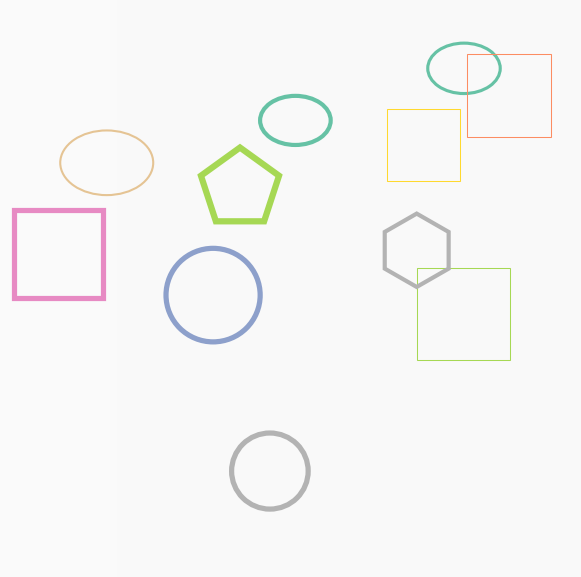[{"shape": "oval", "thickness": 1.5, "radius": 0.31, "center": [0.798, 0.881]}, {"shape": "oval", "thickness": 2, "radius": 0.3, "center": [0.508, 0.791]}, {"shape": "square", "thickness": 0.5, "radius": 0.36, "center": [0.875, 0.834]}, {"shape": "circle", "thickness": 2.5, "radius": 0.4, "center": [0.367, 0.488]}, {"shape": "square", "thickness": 2.5, "radius": 0.38, "center": [0.1, 0.559]}, {"shape": "pentagon", "thickness": 3, "radius": 0.35, "center": [0.413, 0.673]}, {"shape": "square", "thickness": 0.5, "radius": 0.4, "center": [0.797, 0.455]}, {"shape": "square", "thickness": 0.5, "radius": 0.31, "center": [0.729, 0.748]}, {"shape": "oval", "thickness": 1, "radius": 0.4, "center": [0.184, 0.717]}, {"shape": "hexagon", "thickness": 2, "radius": 0.32, "center": [0.717, 0.566]}, {"shape": "circle", "thickness": 2.5, "radius": 0.33, "center": [0.464, 0.183]}]